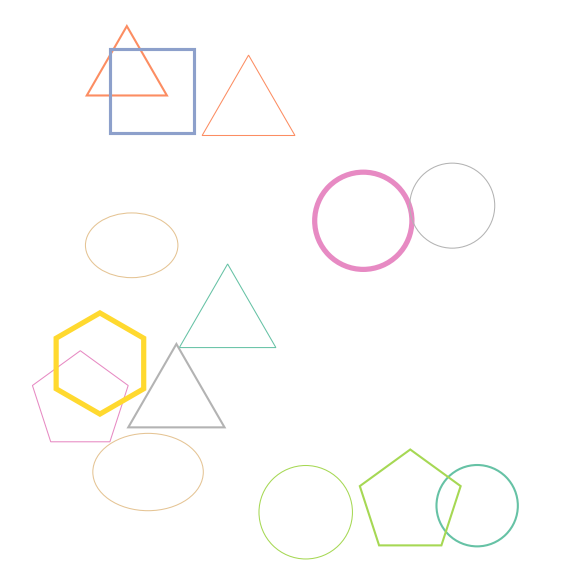[{"shape": "circle", "thickness": 1, "radius": 0.35, "center": [0.826, 0.123]}, {"shape": "triangle", "thickness": 0.5, "radius": 0.48, "center": [0.394, 0.446]}, {"shape": "triangle", "thickness": 1, "radius": 0.4, "center": [0.22, 0.874]}, {"shape": "triangle", "thickness": 0.5, "radius": 0.46, "center": [0.43, 0.811]}, {"shape": "square", "thickness": 1.5, "radius": 0.37, "center": [0.263, 0.842]}, {"shape": "pentagon", "thickness": 0.5, "radius": 0.44, "center": [0.139, 0.305]}, {"shape": "circle", "thickness": 2.5, "radius": 0.42, "center": [0.629, 0.617]}, {"shape": "circle", "thickness": 0.5, "radius": 0.4, "center": [0.529, 0.112]}, {"shape": "pentagon", "thickness": 1, "radius": 0.46, "center": [0.71, 0.129]}, {"shape": "hexagon", "thickness": 2.5, "radius": 0.44, "center": [0.173, 0.37]}, {"shape": "oval", "thickness": 0.5, "radius": 0.4, "center": [0.228, 0.574]}, {"shape": "oval", "thickness": 0.5, "radius": 0.48, "center": [0.256, 0.182]}, {"shape": "triangle", "thickness": 1, "radius": 0.48, "center": [0.305, 0.307]}, {"shape": "circle", "thickness": 0.5, "radius": 0.37, "center": [0.783, 0.643]}]